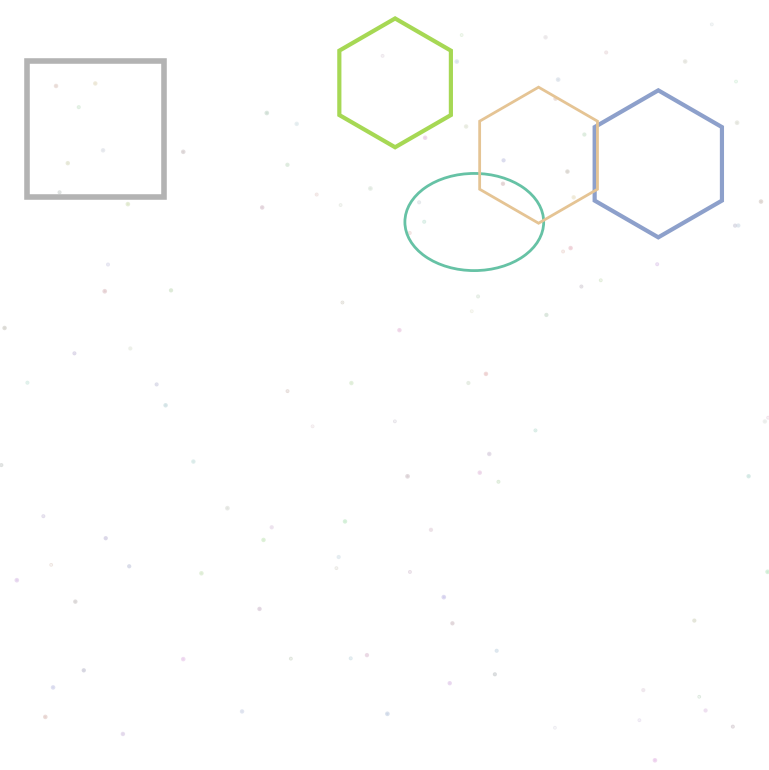[{"shape": "oval", "thickness": 1, "radius": 0.45, "center": [0.616, 0.712]}, {"shape": "hexagon", "thickness": 1.5, "radius": 0.48, "center": [0.855, 0.787]}, {"shape": "hexagon", "thickness": 1.5, "radius": 0.42, "center": [0.513, 0.892]}, {"shape": "hexagon", "thickness": 1, "radius": 0.44, "center": [0.699, 0.798]}, {"shape": "square", "thickness": 2, "radius": 0.44, "center": [0.124, 0.832]}]